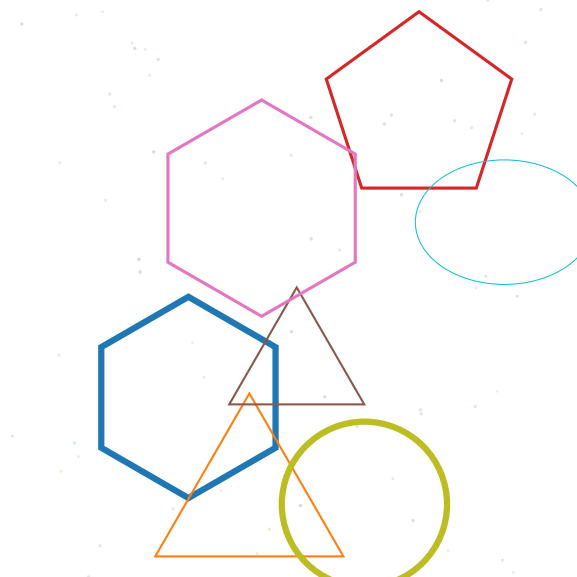[{"shape": "hexagon", "thickness": 3, "radius": 0.87, "center": [0.326, 0.311]}, {"shape": "triangle", "thickness": 1, "radius": 0.94, "center": [0.432, 0.13]}, {"shape": "pentagon", "thickness": 1.5, "radius": 0.84, "center": [0.726, 0.81]}, {"shape": "triangle", "thickness": 1, "radius": 0.68, "center": [0.514, 0.366]}, {"shape": "hexagon", "thickness": 1.5, "radius": 0.94, "center": [0.453, 0.639]}, {"shape": "circle", "thickness": 3, "radius": 0.72, "center": [0.631, 0.126]}, {"shape": "oval", "thickness": 0.5, "radius": 0.77, "center": [0.873, 0.614]}]